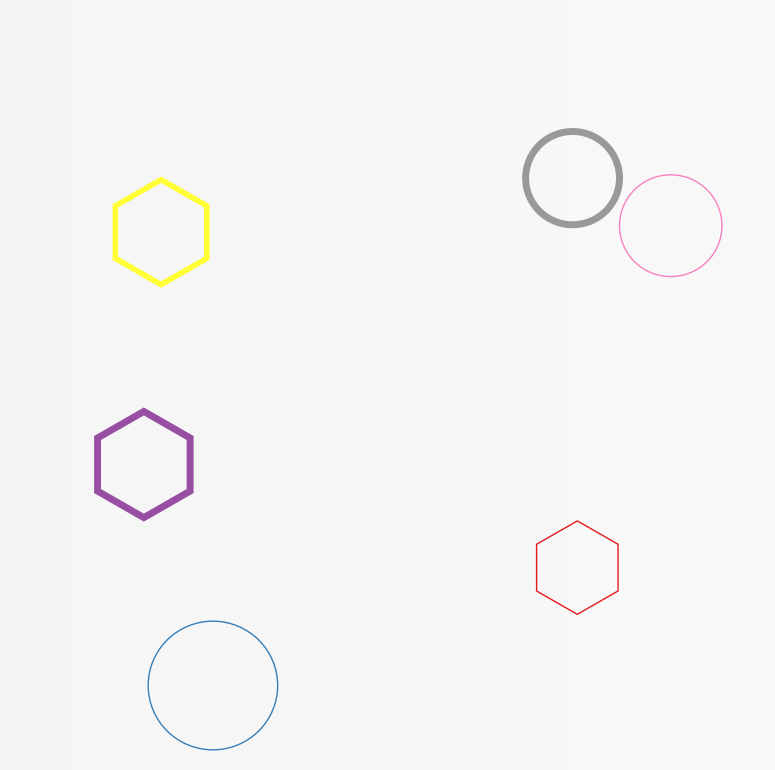[{"shape": "hexagon", "thickness": 0.5, "radius": 0.3, "center": [0.745, 0.263]}, {"shape": "circle", "thickness": 0.5, "radius": 0.42, "center": [0.275, 0.11]}, {"shape": "hexagon", "thickness": 2.5, "radius": 0.34, "center": [0.186, 0.397]}, {"shape": "hexagon", "thickness": 2, "radius": 0.34, "center": [0.208, 0.699]}, {"shape": "circle", "thickness": 0.5, "radius": 0.33, "center": [0.865, 0.707]}, {"shape": "circle", "thickness": 2.5, "radius": 0.3, "center": [0.739, 0.769]}]